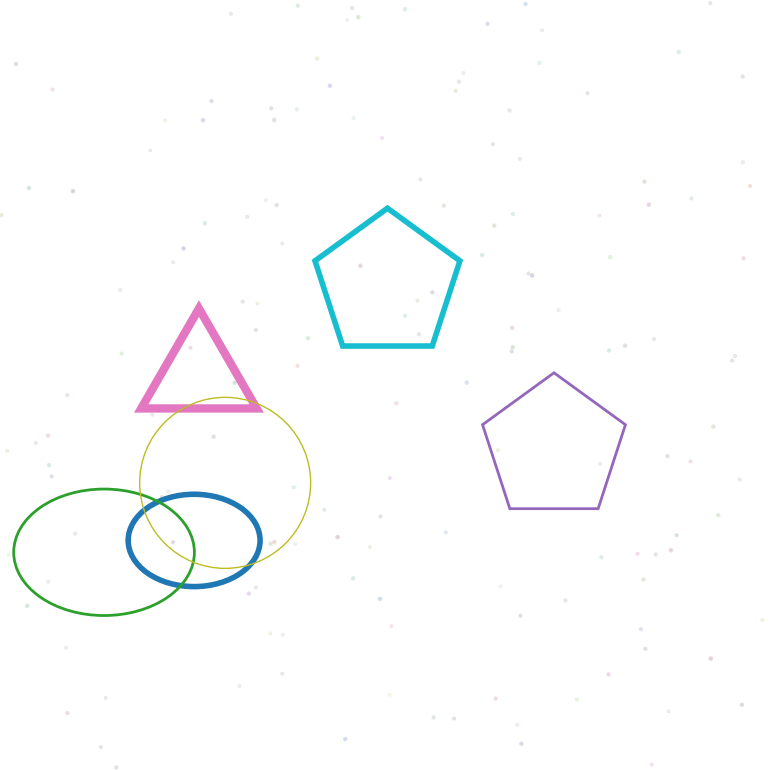[{"shape": "oval", "thickness": 2, "radius": 0.43, "center": [0.252, 0.298]}, {"shape": "oval", "thickness": 1, "radius": 0.59, "center": [0.135, 0.283]}, {"shape": "pentagon", "thickness": 1, "radius": 0.49, "center": [0.719, 0.418]}, {"shape": "triangle", "thickness": 3, "radius": 0.43, "center": [0.258, 0.513]}, {"shape": "circle", "thickness": 0.5, "radius": 0.56, "center": [0.292, 0.373]}, {"shape": "pentagon", "thickness": 2, "radius": 0.49, "center": [0.503, 0.631]}]